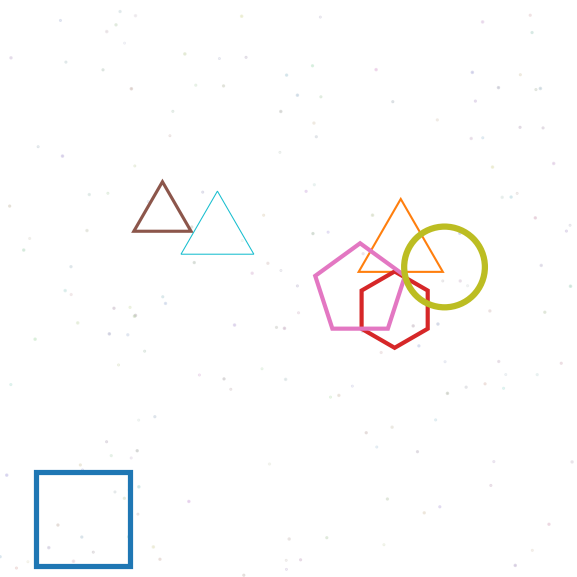[{"shape": "square", "thickness": 2.5, "radius": 0.41, "center": [0.143, 0.101]}, {"shape": "triangle", "thickness": 1, "radius": 0.42, "center": [0.694, 0.57]}, {"shape": "hexagon", "thickness": 2, "radius": 0.33, "center": [0.683, 0.463]}, {"shape": "triangle", "thickness": 1.5, "radius": 0.29, "center": [0.281, 0.627]}, {"shape": "pentagon", "thickness": 2, "radius": 0.41, "center": [0.624, 0.496]}, {"shape": "circle", "thickness": 3, "radius": 0.35, "center": [0.77, 0.537]}, {"shape": "triangle", "thickness": 0.5, "radius": 0.36, "center": [0.376, 0.595]}]